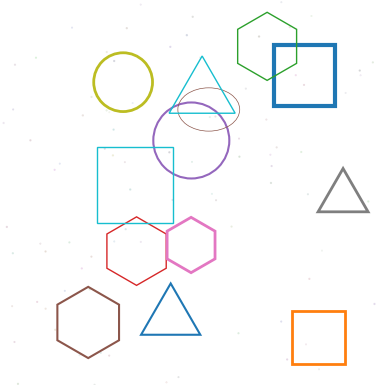[{"shape": "triangle", "thickness": 1.5, "radius": 0.44, "center": [0.443, 0.175]}, {"shape": "square", "thickness": 3, "radius": 0.4, "center": [0.792, 0.803]}, {"shape": "square", "thickness": 2, "radius": 0.35, "center": [0.827, 0.123]}, {"shape": "hexagon", "thickness": 1, "radius": 0.44, "center": [0.694, 0.88]}, {"shape": "hexagon", "thickness": 1, "radius": 0.44, "center": [0.355, 0.348]}, {"shape": "circle", "thickness": 1.5, "radius": 0.49, "center": [0.497, 0.635]}, {"shape": "oval", "thickness": 0.5, "radius": 0.4, "center": [0.542, 0.716]}, {"shape": "hexagon", "thickness": 1.5, "radius": 0.46, "center": [0.229, 0.162]}, {"shape": "hexagon", "thickness": 2, "radius": 0.36, "center": [0.496, 0.364]}, {"shape": "triangle", "thickness": 2, "radius": 0.37, "center": [0.891, 0.487]}, {"shape": "circle", "thickness": 2, "radius": 0.38, "center": [0.32, 0.787]}, {"shape": "square", "thickness": 1, "radius": 0.49, "center": [0.351, 0.519]}, {"shape": "triangle", "thickness": 1, "radius": 0.5, "center": [0.525, 0.755]}]